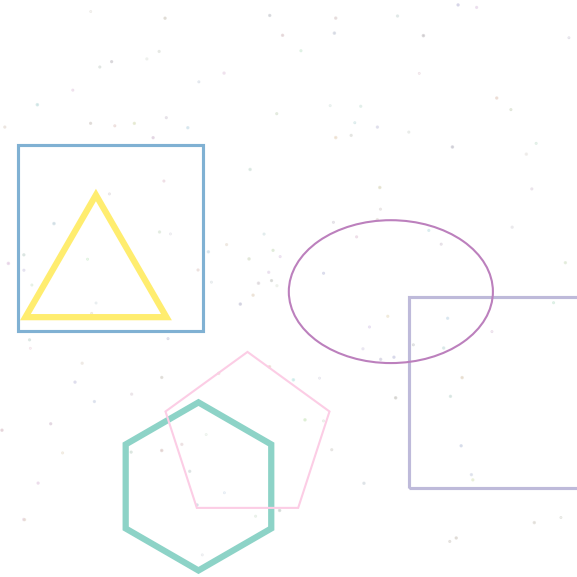[{"shape": "hexagon", "thickness": 3, "radius": 0.73, "center": [0.344, 0.157]}, {"shape": "square", "thickness": 1.5, "radius": 0.83, "center": [0.874, 0.32]}, {"shape": "square", "thickness": 1.5, "radius": 0.8, "center": [0.191, 0.587]}, {"shape": "pentagon", "thickness": 1, "radius": 0.75, "center": [0.429, 0.24]}, {"shape": "oval", "thickness": 1, "radius": 0.88, "center": [0.677, 0.494]}, {"shape": "triangle", "thickness": 3, "radius": 0.71, "center": [0.166, 0.52]}]